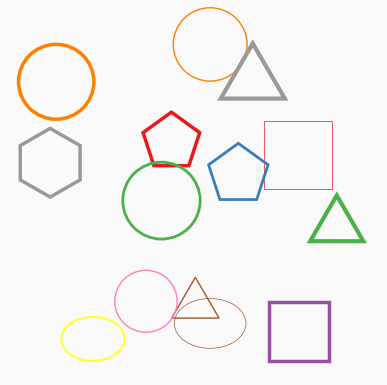[{"shape": "square", "thickness": 0.5, "radius": 0.44, "center": [0.77, 0.598]}, {"shape": "pentagon", "thickness": 2.5, "radius": 0.38, "center": [0.442, 0.632]}, {"shape": "pentagon", "thickness": 2, "radius": 0.4, "center": [0.615, 0.547]}, {"shape": "circle", "thickness": 2, "radius": 0.5, "center": [0.417, 0.479]}, {"shape": "triangle", "thickness": 3, "radius": 0.4, "center": [0.869, 0.413]}, {"shape": "square", "thickness": 2.5, "radius": 0.38, "center": [0.771, 0.138]}, {"shape": "circle", "thickness": 1, "radius": 0.48, "center": [0.542, 0.885]}, {"shape": "circle", "thickness": 2.5, "radius": 0.49, "center": [0.145, 0.788]}, {"shape": "oval", "thickness": 1.5, "radius": 0.41, "center": [0.24, 0.12]}, {"shape": "triangle", "thickness": 1, "radius": 0.35, "center": [0.504, 0.209]}, {"shape": "oval", "thickness": 0.5, "radius": 0.46, "center": [0.542, 0.16]}, {"shape": "circle", "thickness": 1, "radius": 0.4, "center": [0.377, 0.217]}, {"shape": "hexagon", "thickness": 2.5, "radius": 0.45, "center": [0.129, 0.577]}, {"shape": "triangle", "thickness": 3, "radius": 0.48, "center": [0.652, 0.792]}]